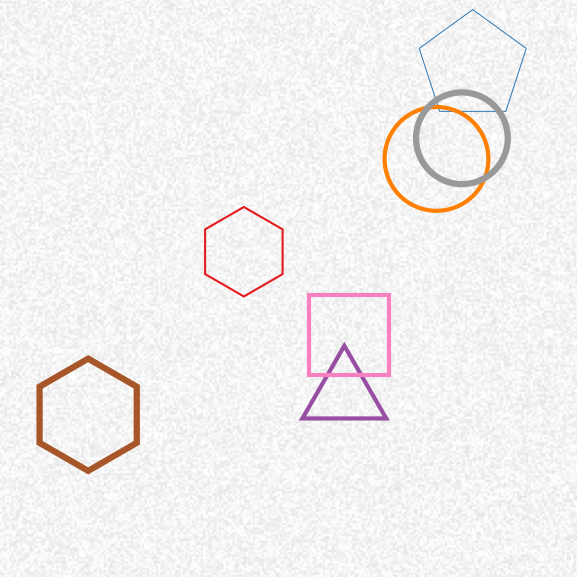[{"shape": "hexagon", "thickness": 1, "radius": 0.39, "center": [0.422, 0.563]}, {"shape": "pentagon", "thickness": 0.5, "radius": 0.49, "center": [0.819, 0.885]}, {"shape": "triangle", "thickness": 2, "radius": 0.42, "center": [0.596, 0.316]}, {"shape": "circle", "thickness": 2, "radius": 0.45, "center": [0.756, 0.724]}, {"shape": "hexagon", "thickness": 3, "radius": 0.49, "center": [0.153, 0.281]}, {"shape": "square", "thickness": 2, "radius": 0.34, "center": [0.604, 0.419]}, {"shape": "circle", "thickness": 3, "radius": 0.4, "center": [0.8, 0.76]}]